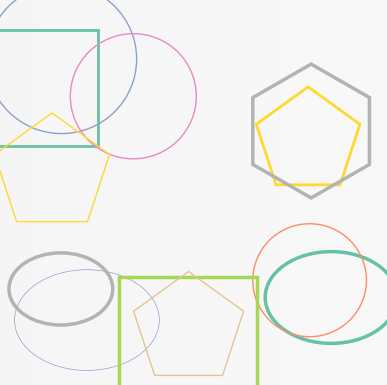[{"shape": "square", "thickness": 2, "radius": 0.76, "center": [0.102, 0.772]}, {"shape": "oval", "thickness": 2.5, "radius": 0.85, "center": [0.855, 0.227]}, {"shape": "circle", "thickness": 1, "radius": 0.73, "center": [0.799, 0.272]}, {"shape": "circle", "thickness": 1, "radius": 0.97, "center": [0.159, 0.847]}, {"shape": "oval", "thickness": 0.5, "radius": 0.93, "center": [0.224, 0.169]}, {"shape": "circle", "thickness": 1, "radius": 0.81, "center": [0.344, 0.75]}, {"shape": "square", "thickness": 2.5, "radius": 0.89, "center": [0.486, 0.101]}, {"shape": "pentagon", "thickness": 1, "radius": 0.78, "center": [0.134, 0.551]}, {"shape": "pentagon", "thickness": 2, "radius": 0.7, "center": [0.795, 0.634]}, {"shape": "pentagon", "thickness": 1, "radius": 0.75, "center": [0.487, 0.146]}, {"shape": "hexagon", "thickness": 2.5, "radius": 0.87, "center": [0.803, 0.66]}, {"shape": "oval", "thickness": 2.5, "radius": 0.67, "center": [0.157, 0.249]}]